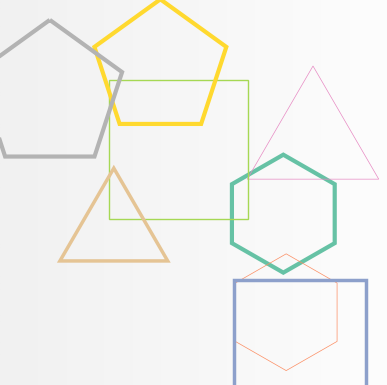[{"shape": "hexagon", "thickness": 3, "radius": 0.77, "center": [0.731, 0.445]}, {"shape": "hexagon", "thickness": 0.5, "radius": 0.76, "center": [0.739, 0.189]}, {"shape": "square", "thickness": 2.5, "radius": 0.85, "center": [0.773, 0.104]}, {"shape": "triangle", "thickness": 0.5, "radius": 0.98, "center": [0.808, 0.633]}, {"shape": "square", "thickness": 1, "radius": 0.9, "center": [0.46, 0.612]}, {"shape": "pentagon", "thickness": 3, "radius": 0.89, "center": [0.414, 0.823]}, {"shape": "triangle", "thickness": 2.5, "radius": 0.8, "center": [0.294, 0.403]}, {"shape": "pentagon", "thickness": 3, "radius": 0.98, "center": [0.129, 0.752]}]